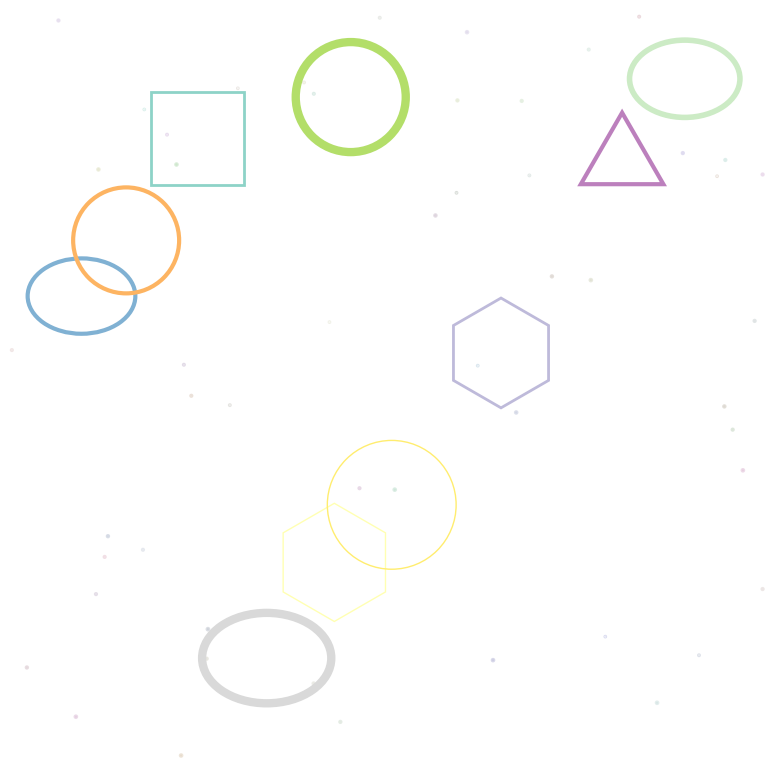[{"shape": "square", "thickness": 1, "radius": 0.3, "center": [0.256, 0.82]}, {"shape": "hexagon", "thickness": 0.5, "radius": 0.38, "center": [0.434, 0.27]}, {"shape": "hexagon", "thickness": 1, "radius": 0.36, "center": [0.651, 0.542]}, {"shape": "oval", "thickness": 1.5, "radius": 0.35, "center": [0.106, 0.615]}, {"shape": "circle", "thickness": 1.5, "radius": 0.34, "center": [0.164, 0.688]}, {"shape": "circle", "thickness": 3, "radius": 0.36, "center": [0.456, 0.874]}, {"shape": "oval", "thickness": 3, "radius": 0.42, "center": [0.346, 0.145]}, {"shape": "triangle", "thickness": 1.5, "radius": 0.31, "center": [0.808, 0.792]}, {"shape": "oval", "thickness": 2, "radius": 0.36, "center": [0.889, 0.898]}, {"shape": "circle", "thickness": 0.5, "radius": 0.42, "center": [0.509, 0.344]}]